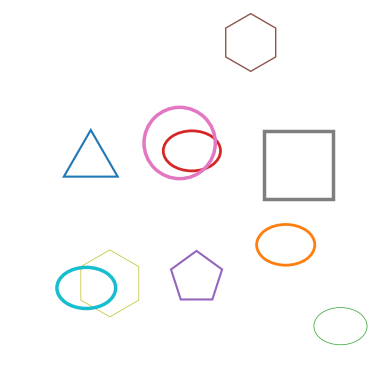[{"shape": "triangle", "thickness": 1.5, "radius": 0.4, "center": [0.236, 0.582]}, {"shape": "oval", "thickness": 2, "radius": 0.38, "center": [0.742, 0.364]}, {"shape": "oval", "thickness": 0.5, "radius": 0.35, "center": [0.884, 0.153]}, {"shape": "oval", "thickness": 2, "radius": 0.37, "center": [0.498, 0.608]}, {"shape": "pentagon", "thickness": 1.5, "radius": 0.35, "center": [0.511, 0.279]}, {"shape": "hexagon", "thickness": 1, "radius": 0.37, "center": [0.651, 0.89]}, {"shape": "circle", "thickness": 2.5, "radius": 0.46, "center": [0.467, 0.629]}, {"shape": "square", "thickness": 2.5, "radius": 0.45, "center": [0.776, 0.571]}, {"shape": "hexagon", "thickness": 0.5, "radius": 0.43, "center": [0.285, 0.264]}, {"shape": "oval", "thickness": 2.5, "radius": 0.38, "center": [0.224, 0.252]}]